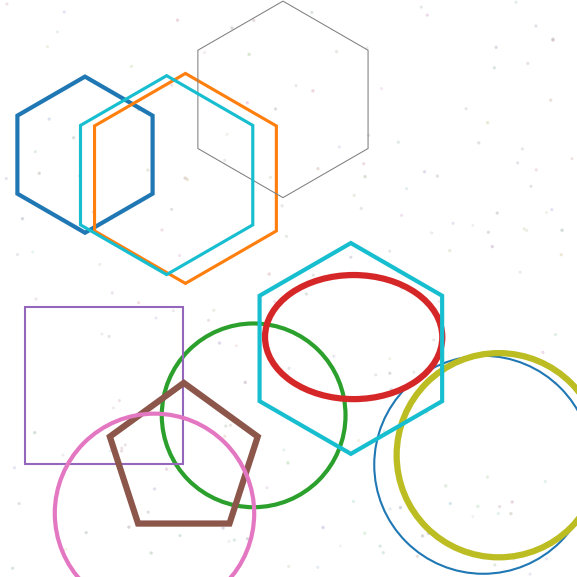[{"shape": "hexagon", "thickness": 2, "radius": 0.68, "center": [0.147, 0.731]}, {"shape": "circle", "thickness": 1, "radius": 0.94, "center": [0.837, 0.194]}, {"shape": "hexagon", "thickness": 1.5, "radius": 0.91, "center": [0.321, 0.69]}, {"shape": "circle", "thickness": 2, "radius": 0.8, "center": [0.439, 0.28]}, {"shape": "oval", "thickness": 3, "radius": 0.77, "center": [0.612, 0.415]}, {"shape": "square", "thickness": 1, "radius": 0.68, "center": [0.18, 0.331]}, {"shape": "pentagon", "thickness": 3, "radius": 0.67, "center": [0.318, 0.201]}, {"shape": "circle", "thickness": 2, "radius": 0.86, "center": [0.268, 0.11]}, {"shape": "hexagon", "thickness": 0.5, "radius": 0.85, "center": [0.49, 0.827]}, {"shape": "circle", "thickness": 3, "radius": 0.88, "center": [0.864, 0.211]}, {"shape": "hexagon", "thickness": 1.5, "radius": 0.86, "center": [0.289, 0.696]}, {"shape": "hexagon", "thickness": 2, "radius": 0.91, "center": [0.608, 0.396]}]